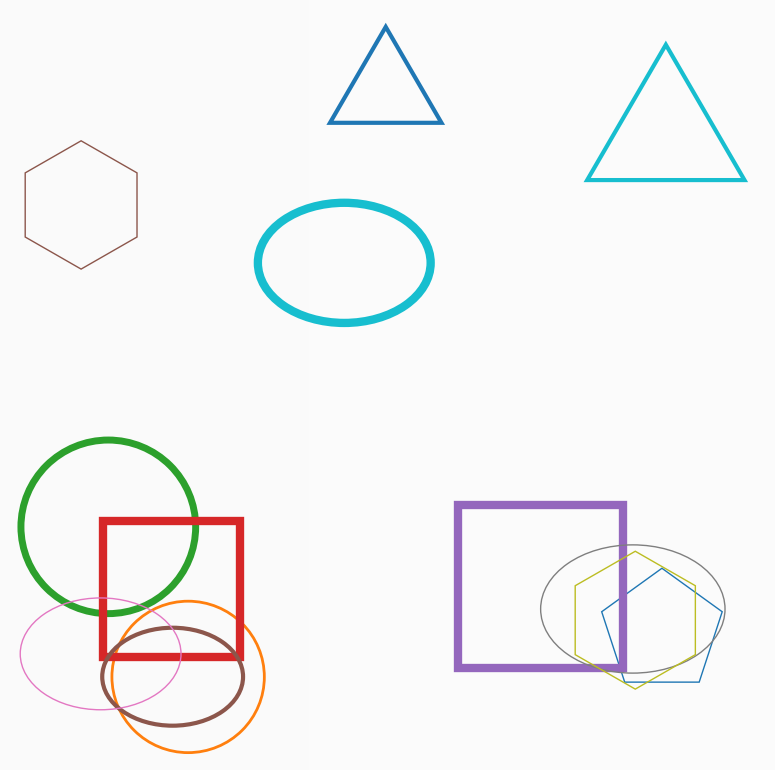[{"shape": "pentagon", "thickness": 0.5, "radius": 0.41, "center": [0.854, 0.18]}, {"shape": "triangle", "thickness": 1.5, "radius": 0.42, "center": [0.498, 0.882]}, {"shape": "circle", "thickness": 1, "radius": 0.49, "center": [0.243, 0.121]}, {"shape": "circle", "thickness": 2.5, "radius": 0.56, "center": [0.14, 0.316]}, {"shape": "square", "thickness": 3, "radius": 0.44, "center": [0.221, 0.235]}, {"shape": "square", "thickness": 3, "radius": 0.53, "center": [0.697, 0.238]}, {"shape": "oval", "thickness": 1.5, "radius": 0.45, "center": [0.223, 0.121]}, {"shape": "hexagon", "thickness": 0.5, "radius": 0.42, "center": [0.105, 0.734]}, {"shape": "oval", "thickness": 0.5, "radius": 0.52, "center": [0.13, 0.151]}, {"shape": "oval", "thickness": 0.5, "radius": 0.59, "center": [0.817, 0.209]}, {"shape": "hexagon", "thickness": 0.5, "radius": 0.45, "center": [0.82, 0.195]}, {"shape": "triangle", "thickness": 1.5, "radius": 0.59, "center": [0.859, 0.825]}, {"shape": "oval", "thickness": 3, "radius": 0.56, "center": [0.444, 0.659]}]